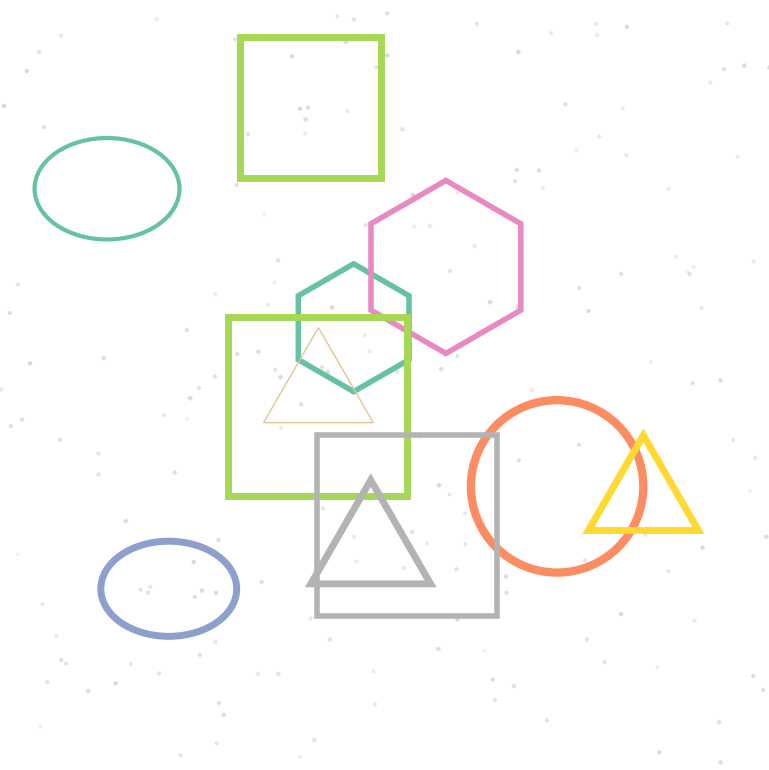[{"shape": "hexagon", "thickness": 2, "radius": 0.42, "center": [0.459, 0.574]}, {"shape": "oval", "thickness": 1.5, "radius": 0.47, "center": [0.139, 0.755]}, {"shape": "circle", "thickness": 3, "radius": 0.56, "center": [0.724, 0.368]}, {"shape": "oval", "thickness": 2.5, "radius": 0.44, "center": [0.219, 0.235]}, {"shape": "hexagon", "thickness": 2, "radius": 0.56, "center": [0.579, 0.653]}, {"shape": "square", "thickness": 2.5, "radius": 0.58, "center": [0.412, 0.472]}, {"shape": "square", "thickness": 2.5, "radius": 0.46, "center": [0.403, 0.861]}, {"shape": "triangle", "thickness": 2.5, "radius": 0.41, "center": [0.836, 0.352]}, {"shape": "triangle", "thickness": 0.5, "radius": 0.41, "center": [0.414, 0.492]}, {"shape": "triangle", "thickness": 2.5, "radius": 0.45, "center": [0.481, 0.287]}, {"shape": "square", "thickness": 2, "radius": 0.59, "center": [0.529, 0.318]}]